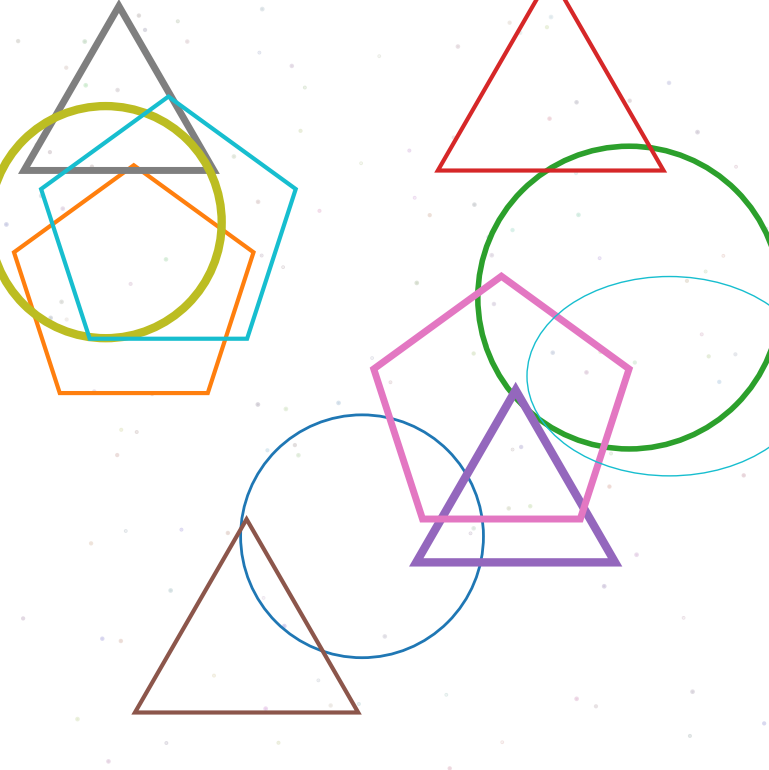[{"shape": "circle", "thickness": 1, "radius": 0.79, "center": [0.47, 0.304]}, {"shape": "pentagon", "thickness": 1.5, "radius": 0.82, "center": [0.174, 0.622]}, {"shape": "circle", "thickness": 2, "radius": 0.98, "center": [0.817, 0.614]}, {"shape": "triangle", "thickness": 1.5, "radius": 0.85, "center": [0.715, 0.863]}, {"shape": "triangle", "thickness": 3, "radius": 0.75, "center": [0.67, 0.344]}, {"shape": "triangle", "thickness": 1.5, "radius": 0.84, "center": [0.32, 0.158]}, {"shape": "pentagon", "thickness": 2.5, "radius": 0.87, "center": [0.651, 0.467]}, {"shape": "triangle", "thickness": 2.5, "radius": 0.71, "center": [0.154, 0.85]}, {"shape": "circle", "thickness": 3, "radius": 0.75, "center": [0.137, 0.712]}, {"shape": "pentagon", "thickness": 1.5, "radius": 0.87, "center": [0.219, 0.701]}, {"shape": "oval", "thickness": 0.5, "radius": 0.92, "center": [0.869, 0.511]}]